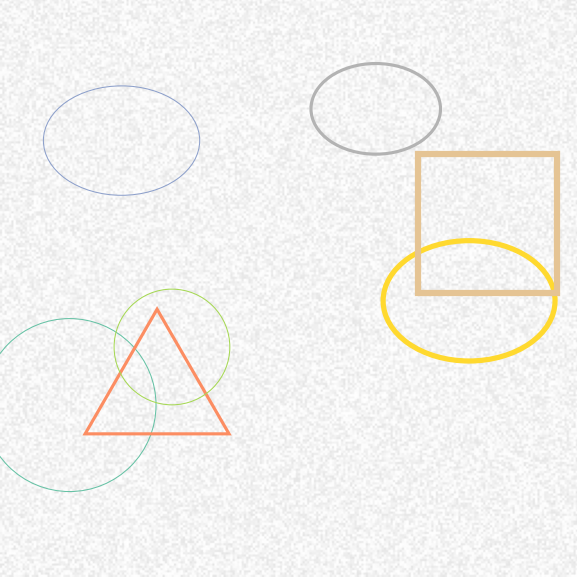[{"shape": "circle", "thickness": 0.5, "radius": 0.75, "center": [0.12, 0.298]}, {"shape": "triangle", "thickness": 1.5, "radius": 0.72, "center": [0.272, 0.32]}, {"shape": "oval", "thickness": 0.5, "radius": 0.68, "center": [0.21, 0.756]}, {"shape": "circle", "thickness": 0.5, "radius": 0.5, "center": [0.298, 0.398]}, {"shape": "oval", "thickness": 2.5, "radius": 0.74, "center": [0.812, 0.478]}, {"shape": "square", "thickness": 3, "radius": 0.6, "center": [0.844, 0.612]}, {"shape": "oval", "thickness": 1.5, "radius": 0.56, "center": [0.651, 0.811]}]